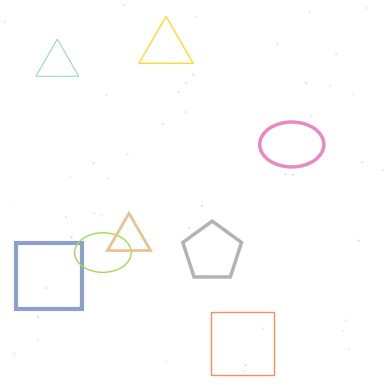[{"shape": "triangle", "thickness": 0.5, "radius": 0.32, "center": [0.149, 0.834]}, {"shape": "square", "thickness": 1, "radius": 0.41, "center": [0.63, 0.109]}, {"shape": "square", "thickness": 3, "radius": 0.43, "center": [0.127, 0.284]}, {"shape": "oval", "thickness": 2.5, "radius": 0.42, "center": [0.758, 0.625]}, {"shape": "oval", "thickness": 1, "radius": 0.37, "center": [0.267, 0.344]}, {"shape": "triangle", "thickness": 1, "radius": 0.41, "center": [0.431, 0.876]}, {"shape": "triangle", "thickness": 2, "radius": 0.32, "center": [0.335, 0.381]}, {"shape": "pentagon", "thickness": 2.5, "radius": 0.4, "center": [0.551, 0.345]}]